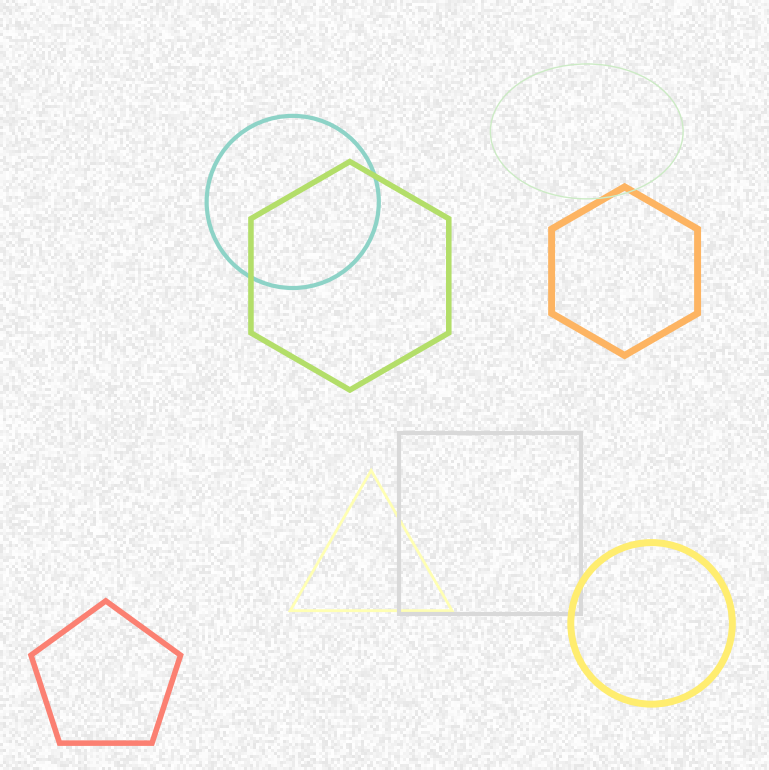[{"shape": "circle", "thickness": 1.5, "radius": 0.56, "center": [0.38, 0.738]}, {"shape": "triangle", "thickness": 1, "radius": 0.61, "center": [0.482, 0.268]}, {"shape": "pentagon", "thickness": 2, "radius": 0.51, "center": [0.137, 0.118]}, {"shape": "hexagon", "thickness": 2.5, "radius": 0.55, "center": [0.811, 0.648]}, {"shape": "hexagon", "thickness": 2, "radius": 0.74, "center": [0.454, 0.642]}, {"shape": "square", "thickness": 1.5, "radius": 0.59, "center": [0.636, 0.32]}, {"shape": "oval", "thickness": 0.5, "radius": 0.63, "center": [0.762, 0.829]}, {"shape": "circle", "thickness": 2.5, "radius": 0.52, "center": [0.846, 0.19]}]